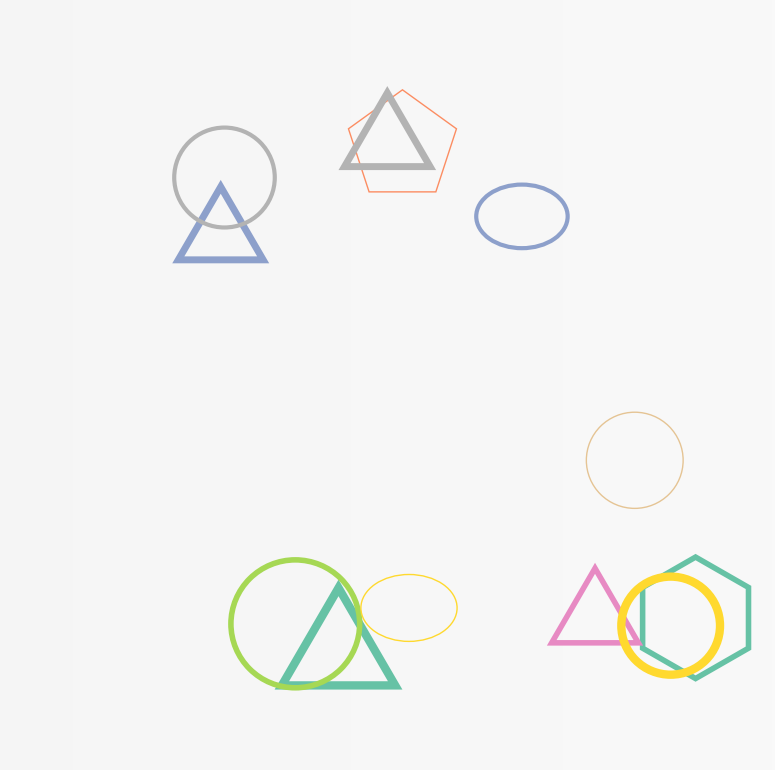[{"shape": "triangle", "thickness": 3, "radius": 0.42, "center": [0.437, 0.152]}, {"shape": "hexagon", "thickness": 2, "radius": 0.39, "center": [0.898, 0.198]}, {"shape": "pentagon", "thickness": 0.5, "radius": 0.37, "center": [0.519, 0.81]}, {"shape": "oval", "thickness": 1.5, "radius": 0.29, "center": [0.673, 0.719]}, {"shape": "triangle", "thickness": 2.5, "radius": 0.32, "center": [0.285, 0.694]}, {"shape": "triangle", "thickness": 2, "radius": 0.32, "center": [0.768, 0.197]}, {"shape": "circle", "thickness": 2, "radius": 0.42, "center": [0.381, 0.19]}, {"shape": "oval", "thickness": 0.5, "radius": 0.31, "center": [0.528, 0.21]}, {"shape": "circle", "thickness": 3, "radius": 0.32, "center": [0.865, 0.187]}, {"shape": "circle", "thickness": 0.5, "radius": 0.31, "center": [0.819, 0.402]}, {"shape": "circle", "thickness": 1.5, "radius": 0.32, "center": [0.29, 0.769]}, {"shape": "triangle", "thickness": 2.5, "radius": 0.32, "center": [0.5, 0.815]}]